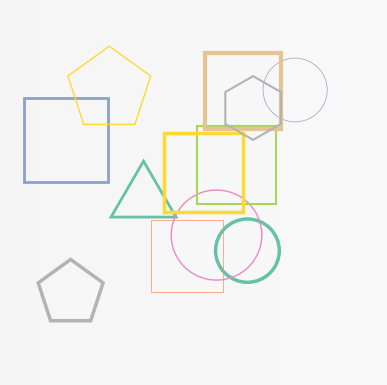[{"shape": "triangle", "thickness": 2, "radius": 0.48, "center": [0.37, 0.485]}, {"shape": "circle", "thickness": 2.5, "radius": 0.41, "center": [0.639, 0.349]}, {"shape": "square", "thickness": 0.5, "radius": 0.47, "center": [0.483, 0.335]}, {"shape": "circle", "thickness": 0.5, "radius": 0.41, "center": [0.762, 0.766]}, {"shape": "square", "thickness": 2, "radius": 0.54, "center": [0.169, 0.636]}, {"shape": "circle", "thickness": 1, "radius": 0.58, "center": [0.559, 0.389]}, {"shape": "square", "thickness": 1.5, "radius": 0.51, "center": [0.61, 0.572]}, {"shape": "square", "thickness": 2.5, "radius": 0.51, "center": [0.525, 0.552]}, {"shape": "pentagon", "thickness": 1, "radius": 0.56, "center": [0.282, 0.768]}, {"shape": "square", "thickness": 3, "radius": 0.49, "center": [0.627, 0.764]}, {"shape": "pentagon", "thickness": 2.5, "radius": 0.44, "center": [0.182, 0.238]}, {"shape": "hexagon", "thickness": 1.5, "radius": 0.41, "center": [0.653, 0.719]}]